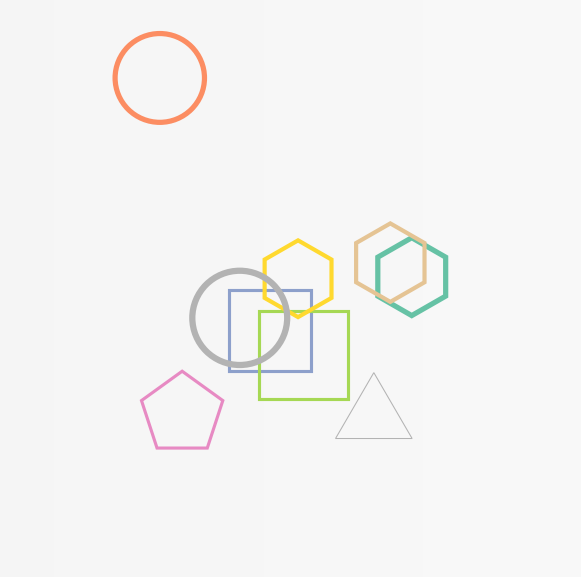[{"shape": "hexagon", "thickness": 2.5, "radius": 0.34, "center": [0.708, 0.52]}, {"shape": "circle", "thickness": 2.5, "radius": 0.38, "center": [0.275, 0.864]}, {"shape": "square", "thickness": 1.5, "radius": 0.35, "center": [0.464, 0.427]}, {"shape": "pentagon", "thickness": 1.5, "radius": 0.37, "center": [0.313, 0.283]}, {"shape": "square", "thickness": 1.5, "radius": 0.38, "center": [0.522, 0.384]}, {"shape": "hexagon", "thickness": 2, "radius": 0.33, "center": [0.513, 0.516]}, {"shape": "hexagon", "thickness": 2, "radius": 0.34, "center": [0.672, 0.544]}, {"shape": "circle", "thickness": 3, "radius": 0.41, "center": [0.412, 0.449]}, {"shape": "triangle", "thickness": 0.5, "radius": 0.38, "center": [0.643, 0.278]}]